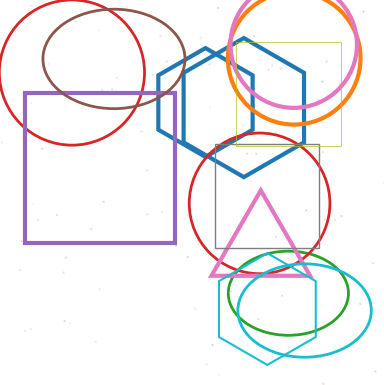[{"shape": "hexagon", "thickness": 3, "radius": 0.71, "center": [0.534, 0.734]}, {"shape": "hexagon", "thickness": 3, "radius": 0.9, "center": [0.633, 0.721]}, {"shape": "circle", "thickness": 3, "radius": 0.86, "center": [0.764, 0.849]}, {"shape": "oval", "thickness": 2, "radius": 0.78, "center": [0.749, 0.238]}, {"shape": "circle", "thickness": 2, "radius": 0.94, "center": [0.187, 0.812]}, {"shape": "circle", "thickness": 2, "radius": 0.91, "center": [0.674, 0.472]}, {"shape": "square", "thickness": 3, "radius": 0.97, "center": [0.26, 0.563]}, {"shape": "oval", "thickness": 2, "radius": 0.92, "center": [0.296, 0.847]}, {"shape": "circle", "thickness": 3, "radius": 0.82, "center": [0.763, 0.884]}, {"shape": "triangle", "thickness": 3, "radius": 0.74, "center": [0.677, 0.358]}, {"shape": "square", "thickness": 1, "radius": 0.68, "center": [0.693, 0.491]}, {"shape": "square", "thickness": 0.5, "radius": 0.68, "center": [0.748, 0.756]}, {"shape": "oval", "thickness": 2, "radius": 0.87, "center": [0.791, 0.193]}, {"shape": "hexagon", "thickness": 1.5, "radius": 0.73, "center": [0.694, 0.197]}]